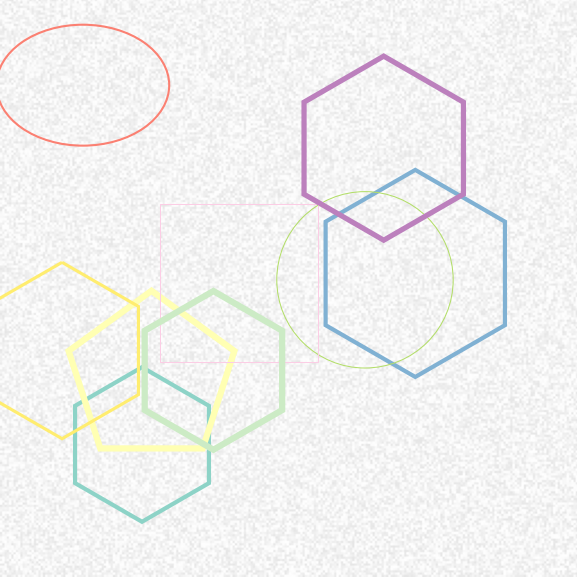[{"shape": "hexagon", "thickness": 2, "radius": 0.67, "center": [0.246, 0.229]}, {"shape": "pentagon", "thickness": 3, "radius": 0.75, "center": [0.262, 0.345]}, {"shape": "oval", "thickness": 1, "radius": 0.75, "center": [0.143, 0.852]}, {"shape": "hexagon", "thickness": 2, "radius": 0.9, "center": [0.719, 0.526]}, {"shape": "circle", "thickness": 0.5, "radius": 0.76, "center": [0.632, 0.515]}, {"shape": "square", "thickness": 0.5, "radius": 0.68, "center": [0.413, 0.509]}, {"shape": "hexagon", "thickness": 2.5, "radius": 0.8, "center": [0.664, 0.743]}, {"shape": "hexagon", "thickness": 3, "radius": 0.69, "center": [0.37, 0.358]}, {"shape": "hexagon", "thickness": 1.5, "radius": 0.76, "center": [0.107, 0.392]}]